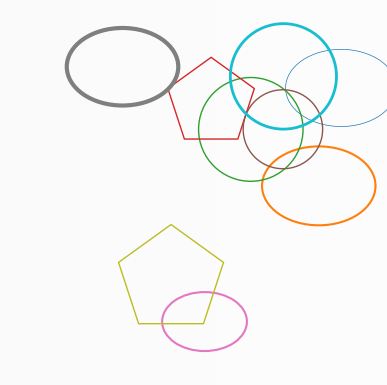[{"shape": "oval", "thickness": 0.5, "radius": 0.72, "center": [0.88, 0.772]}, {"shape": "oval", "thickness": 1.5, "radius": 0.73, "center": [0.823, 0.517]}, {"shape": "circle", "thickness": 1, "radius": 0.67, "center": [0.647, 0.664]}, {"shape": "pentagon", "thickness": 1, "radius": 0.59, "center": [0.545, 0.734]}, {"shape": "circle", "thickness": 1, "radius": 0.51, "center": [0.73, 0.664]}, {"shape": "oval", "thickness": 1.5, "radius": 0.55, "center": [0.528, 0.165]}, {"shape": "oval", "thickness": 3, "radius": 0.72, "center": [0.316, 0.827]}, {"shape": "pentagon", "thickness": 1, "radius": 0.71, "center": [0.441, 0.274]}, {"shape": "circle", "thickness": 2, "radius": 0.68, "center": [0.731, 0.802]}]